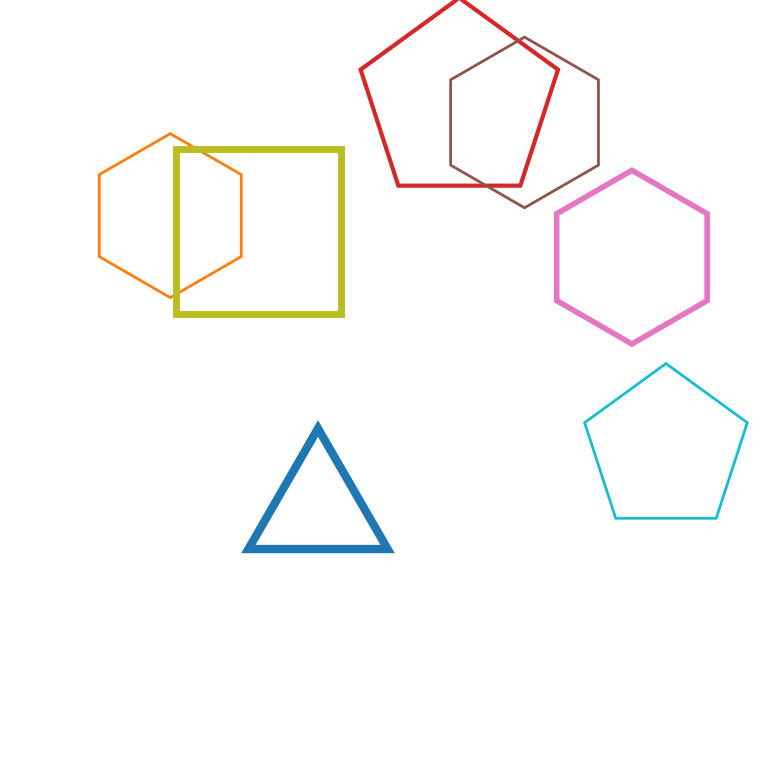[{"shape": "triangle", "thickness": 3, "radius": 0.52, "center": [0.413, 0.339]}, {"shape": "hexagon", "thickness": 1, "radius": 0.53, "center": [0.221, 0.72]}, {"shape": "pentagon", "thickness": 1.5, "radius": 0.67, "center": [0.597, 0.868]}, {"shape": "hexagon", "thickness": 1, "radius": 0.55, "center": [0.681, 0.841]}, {"shape": "hexagon", "thickness": 2, "radius": 0.56, "center": [0.821, 0.666]}, {"shape": "square", "thickness": 2.5, "radius": 0.54, "center": [0.335, 0.699]}, {"shape": "pentagon", "thickness": 1, "radius": 0.56, "center": [0.865, 0.417]}]